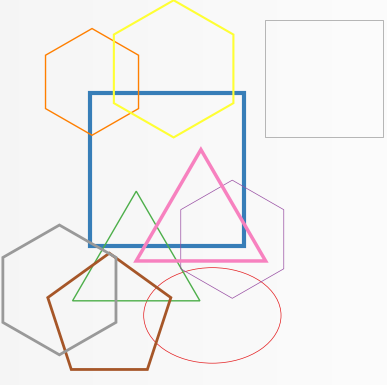[{"shape": "oval", "thickness": 0.5, "radius": 0.89, "center": [0.548, 0.181]}, {"shape": "square", "thickness": 3, "radius": 0.99, "center": [0.431, 0.559]}, {"shape": "triangle", "thickness": 1, "radius": 0.95, "center": [0.352, 0.314]}, {"shape": "hexagon", "thickness": 0.5, "radius": 0.77, "center": [0.599, 0.379]}, {"shape": "hexagon", "thickness": 1, "radius": 0.69, "center": [0.237, 0.787]}, {"shape": "hexagon", "thickness": 1.5, "radius": 0.89, "center": [0.448, 0.821]}, {"shape": "pentagon", "thickness": 2, "radius": 0.83, "center": [0.282, 0.175]}, {"shape": "triangle", "thickness": 2.5, "radius": 0.96, "center": [0.518, 0.419]}, {"shape": "hexagon", "thickness": 2, "radius": 0.84, "center": [0.153, 0.247]}, {"shape": "square", "thickness": 0.5, "radius": 0.76, "center": [0.836, 0.796]}]